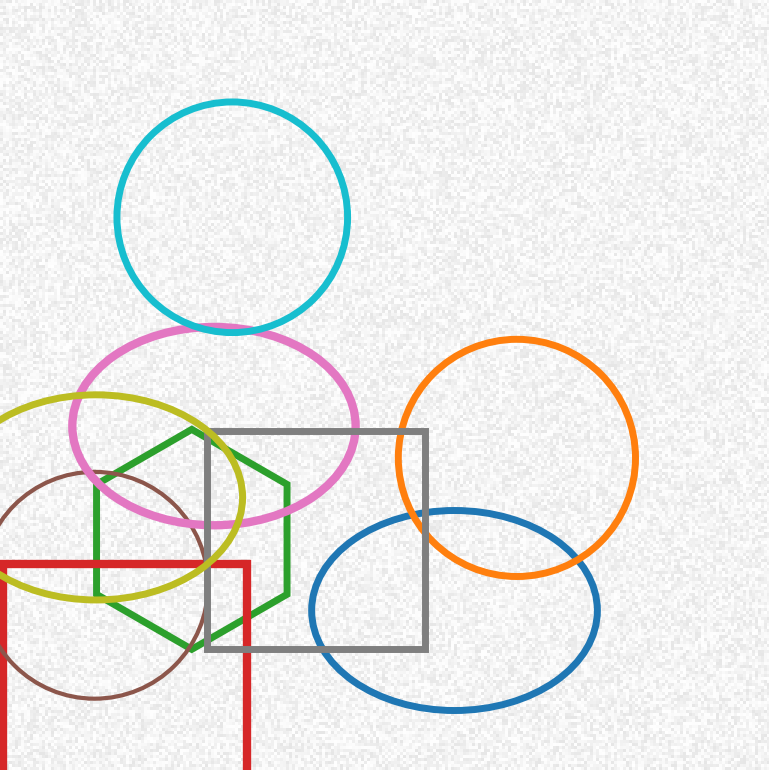[{"shape": "oval", "thickness": 2.5, "radius": 0.93, "center": [0.59, 0.207]}, {"shape": "circle", "thickness": 2.5, "radius": 0.77, "center": [0.671, 0.405]}, {"shape": "hexagon", "thickness": 2.5, "radius": 0.71, "center": [0.249, 0.3]}, {"shape": "square", "thickness": 3, "radius": 0.79, "center": [0.162, 0.108]}, {"shape": "circle", "thickness": 1.5, "radius": 0.74, "center": [0.123, 0.24]}, {"shape": "oval", "thickness": 3, "radius": 0.92, "center": [0.278, 0.447]}, {"shape": "square", "thickness": 2.5, "radius": 0.71, "center": [0.41, 0.299]}, {"shape": "oval", "thickness": 2.5, "radius": 0.95, "center": [0.125, 0.354]}, {"shape": "circle", "thickness": 2.5, "radius": 0.75, "center": [0.302, 0.718]}]